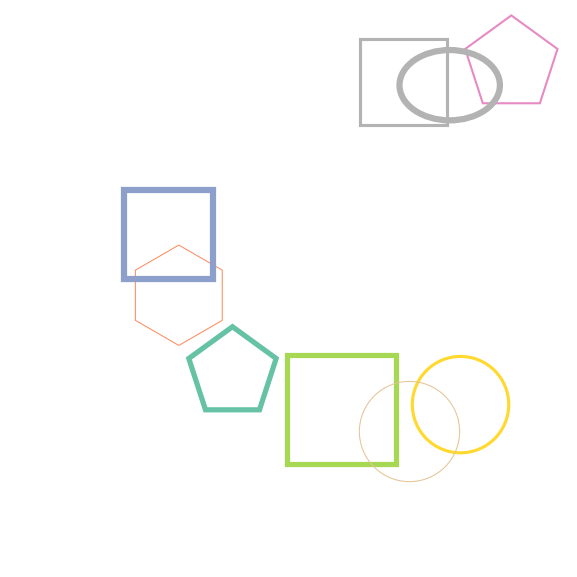[{"shape": "pentagon", "thickness": 2.5, "radius": 0.4, "center": [0.403, 0.354]}, {"shape": "hexagon", "thickness": 0.5, "radius": 0.43, "center": [0.31, 0.488]}, {"shape": "square", "thickness": 3, "radius": 0.38, "center": [0.292, 0.593]}, {"shape": "pentagon", "thickness": 1, "radius": 0.42, "center": [0.885, 0.888]}, {"shape": "square", "thickness": 2.5, "radius": 0.47, "center": [0.591, 0.29]}, {"shape": "circle", "thickness": 1.5, "radius": 0.42, "center": [0.797, 0.298]}, {"shape": "circle", "thickness": 0.5, "radius": 0.43, "center": [0.709, 0.252]}, {"shape": "oval", "thickness": 3, "radius": 0.43, "center": [0.779, 0.852]}, {"shape": "square", "thickness": 1.5, "radius": 0.37, "center": [0.699, 0.857]}]